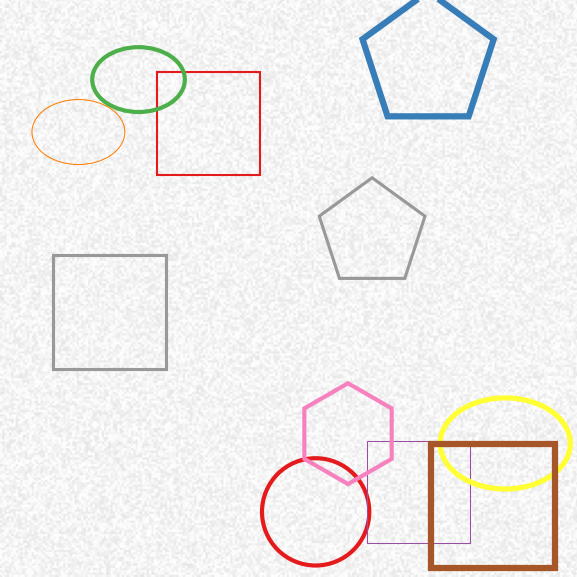[{"shape": "circle", "thickness": 2, "radius": 0.46, "center": [0.547, 0.113]}, {"shape": "square", "thickness": 1, "radius": 0.45, "center": [0.361, 0.786]}, {"shape": "pentagon", "thickness": 3, "radius": 0.6, "center": [0.741, 0.894]}, {"shape": "oval", "thickness": 2, "radius": 0.4, "center": [0.24, 0.861]}, {"shape": "square", "thickness": 0.5, "radius": 0.44, "center": [0.725, 0.147]}, {"shape": "oval", "thickness": 0.5, "radius": 0.4, "center": [0.136, 0.771]}, {"shape": "oval", "thickness": 2.5, "radius": 0.56, "center": [0.875, 0.231]}, {"shape": "square", "thickness": 3, "radius": 0.54, "center": [0.853, 0.124]}, {"shape": "hexagon", "thickness": 2, "radius": 0.44, "center": [0.603, 0.248]}, {"shape": "square", "thickness": 1.5, "radius": 0.49, "center": [0.19, 0.459]}, {"shape": "pentagon", "thickness": 1.5, "radius": 0.48, "center": [0.644, 0.595]}]